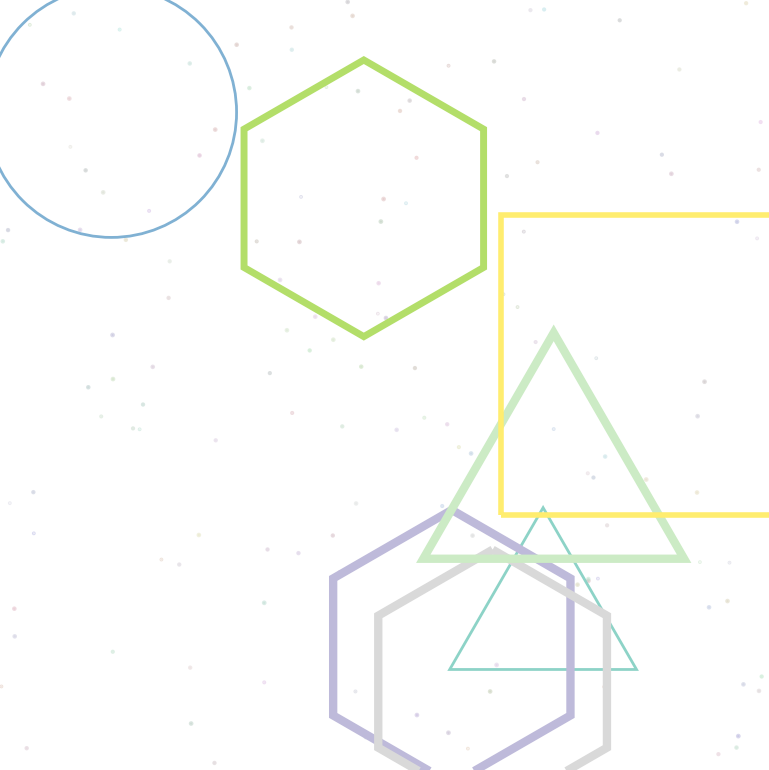[{"shape": "triangle", "thickness": 1, "radius": 0.7, "center": [0.705, 0.201]}, {"shape": "hexagon", "thickness": 3, "radius": 0.89, "center": [0.587, 0.16]}, {"shape": "circle", "thickness": 1, "radius": 0.81, "center": [0.145, 0.854]}, {"shape": "hexagon", "thickness": 2.5, "radius": 0.9, "center": [0.472, 0.742]}, {"shape": "hexagon", "thickness": 3, "radius": 0.86, "center": [0.64, 0.115]}, {"shape": "triangle", "thickness": 3, "radius": 0.98, "center": [0.719, 0.372]}, {"shape": "square", "thickness": 2, "radius": 0.98, "center": [0.846, 0.526]}]